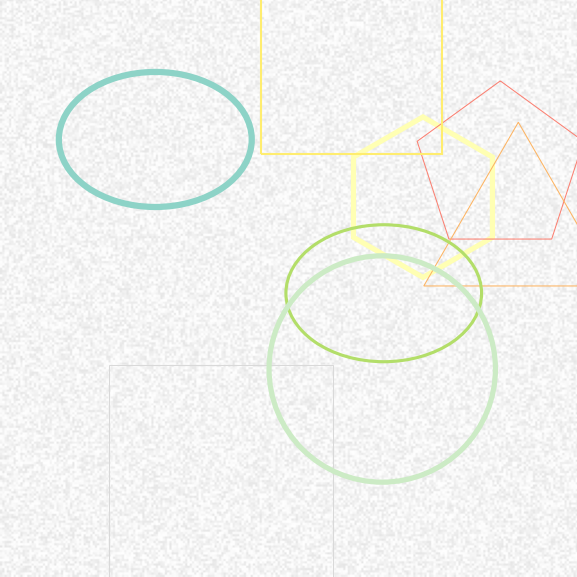[{"shape": "oval", "thickness": 3, "radius": 0.84, "center": [0.269, 0.758]}, {"shape": "hexagon", "thickness": 2.5, "radius": 0.69, "center": [0.732, 0.658]}, {"shape": "pentagon", "thickness": 0.5, "radius": 0.76, "center": [0.866, 0.708]}, {"shape": "triangle", "thickness": 0.5, "radius": 0.95, "center": [0.898, 0.598]}, {"shape": "oval", "thickness": 1.5, "radius": 0.85, "center": [0.664, 0.491]}, {"shape": "square", "thickness": 0.5, "radius": 0.97, "center": [0.383, 0.173]}, {"shape": "circle", "thickness": 2.5, "radius": 0.98, "center": [0.662, 0.36]}, {"shape": "square", "thickness": 1, "radius": 0.79, "center": [0.609, 0.889]}]